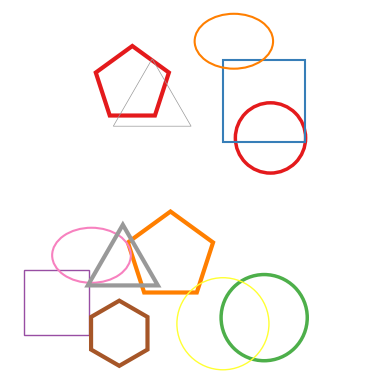[{"shape": "circle", "thickness": 2.5, "radius": 0.46, "center": [0.703, 0.642]}, {"shape": "pentagon", "thickness": 3, "radius": 0.5, "center": [0.344, 0.781]}, {"shape": "square", "thickness": 1.5, "radius": 0.53, "center": [0.686, 0.738]}, {"shape": "circle", "thickness": 2.5, "radius": 0.56, "center": [0.686, 0.175]}, {"shape": "square", "thickness": 1, "radius": 0.42, "center": [0.147, 0.214]}, {"shape": "oval", "thickness": 1.5, "radius": 0.51, "center": [0.607, 0.893]}, {"shape": "pentagon", "thickness": 3, "radius": 0.58, "center": [0.443, 0.334]}, {"shape": "circle", "thickness": 1, "radius": 0.6, "center": [0.579, 0.159]}, {"shape": "hexagon", "thickness": 3, "radius": 0.42, "center": [0.31, 0.134]}, {"shape": "oval", "thickness": 1.5, "radius": 0.51, "center": [0.238, 0.337]}, {"shape": "triangle", "thickness": 3, "radius": 0.53, "center": [0.319, 0.311]}, {"shape": "triangle", "thickness": 0.5, "radius": 0.58, "center": [0.395, 0.731]}]